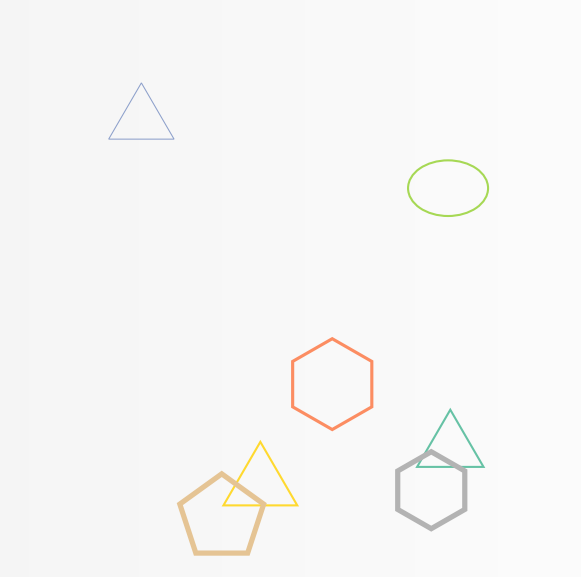[{"shape": "triangle", "thickness": 1, "radius": 0.33, "center": [0.775, 0.224]}, {"shape": "hexagon", "thickness": 1.5, "radius": 0.39, "center": [0.572, 0.334]}, {"shape": "triangle", "thickness": 0.5, "radius": 0.32, "center": [0.243, 0.791]}, {"shape": "oval", "thickness": 1, "radius": 0.34, "center": [0.771, 0.673]}, {"shape": "triangle", "thickness": 1, "radius": 0.37, "center": [0.448, 0.161]}, {"shape": "pentagon", "thickness": 2.5, "radius": 0.38, "center": [0.381, 0.103]}, {"shape": "hexagon", "thickness": 2.5, "radius": 0.33, "center": [0.742, 0.15]}]